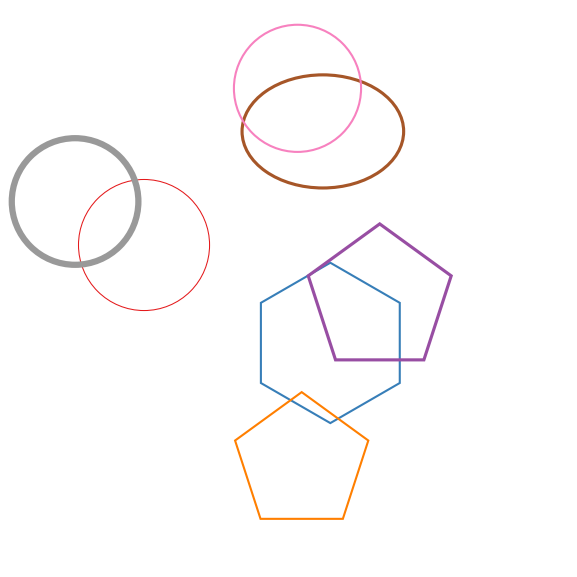[{"shape": "circle", "thickness": 0.5, "radius": 0.57, "center": [0.249, 0.575]}, {"shape": "hexagon", "thickness": 1, "radius": 0.69, "center": [0.572, 0.405]}, {"shape": "pentagon", "thickness": 1.5, "radius": 0.65, "center": [0.658, 0.481]}, {"shape": "pentagon", "thickness": 1, "radius": 0.61, "center": [0.522, 0.199]}, {"shape": "oval", "thickness": 1.5, "radius": 0.7, "center": [0.559, 0.772]}, {"shape": "circle", "thickness": 1, "radius": 0.55, "center": [0.515, 0.846]}, {"shape": "circle", "thickness": 3, "radius": 0.55, "center": [0.13, 0.65]}]